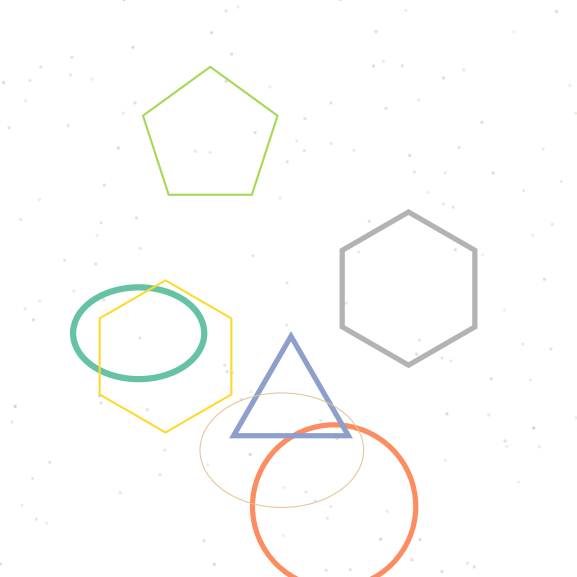[{"shape": "oval", "thickness": 3, "radius": 0.57, "center": [0.24, 0.422]}, {"shape": "circle", "thickness": 2.5, "radius": 0.71, "center": [0.579, 0.122]}, {"shape": "triangle", "thickness": 2.5, "radius": 0.57, "center": [0.504, 0.302]}, {"shape": "pentagon", "thickness": 1, "radius": 0.61, "center": [0.364, 0.761]}, {"shape": "hexagon", "thickness": 1, "radius": 0.66, "center": [0.287, 0.382]}, {"shape": "oval", "thickness": 0.5, "radius": 0.71, "center": [0.488, 0.22]}, {"shape": "hexagon", "thickness": 2.5, "radius": 0.66, "center": [0.707, 0.499]}]